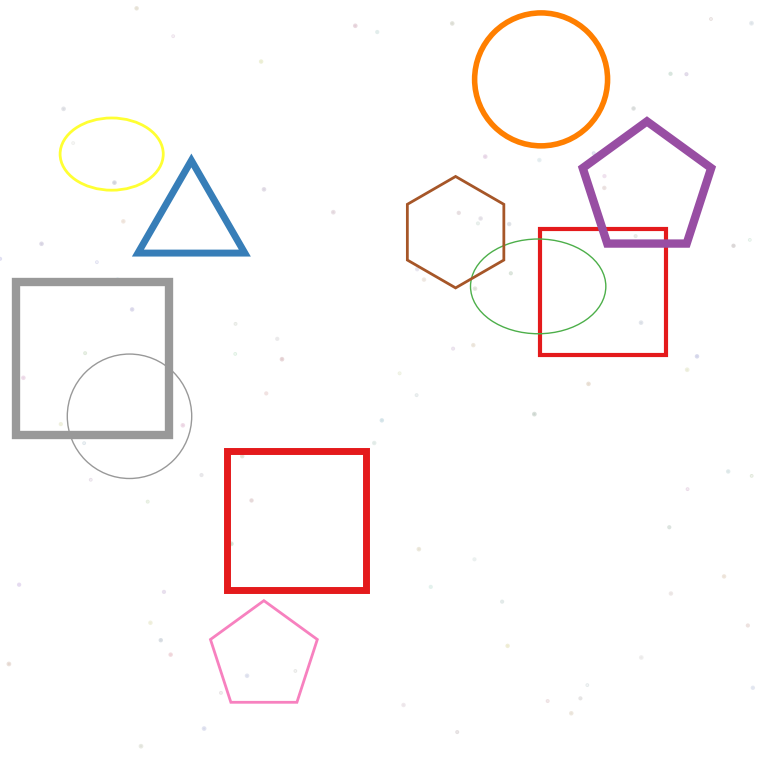[{"shape": "square", "thickness": 1.5, "radius": 0.41, "center": [0.783, 0.621]}, {"shape": "square", "thickness": 2.5, "radius": 0.45, "center": [0.385, 0.324]}, {"shape": "triangle", "thickness": 2.5, "radius": 0.4, "center": [0.249, 0.711]}, {"shape": "oval", "thickness": 0.5, "radius": 0.44, "center": [0.699, 0.628]}, {"shape": "pentagon", "thickness": 3, "radius": 0.44, "center": [0.84, 0.755]}, {"shape": "circle", "thickness": 2, "radius": 0.43, "center": [0.703, 0.897]}, {"shape": "oval", "thickness": 1, "radius": 0.33, "center": [0.145, 0.8]}, {"shape": "hexagon", "thickness": 1, "radius": 0.36, "center": [0.592, 0.698]}, {"shape": "pentagon", "thickness": 1, "radius": 0.36, "center": [0.343, 0.147]}, {"shape": "square", "thickness": 3, "radius": 0.5, "center": [0.12, 0.535]}, {"shape": "circle", "thickness": 0.5, "radius": 0.4, "center": [0.168, 0.459]}]